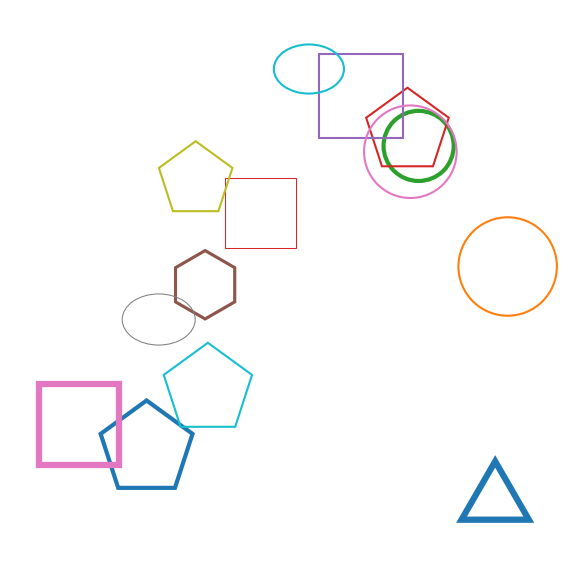[{"shape": "triangle", "thickness": 3, "radius": 0.34, "center": [0.857, 0.133]}, {"shape": "pentagon", "thickness": 2, "radius": 0.42, "center": [0.254, 0.222]}, {"shape": "circle", "thickness": 1, "radius": 0.43, "center": [0.879, 0.538]}, {"shape": "circle", "thickness": 2, "radius": 0.3, "center": [0.725, 0.746]}, {"shape": "pentagon", "thickness": 1, "radius": 0.38, "center": [0.706, 0.772]}, {"shape": "square", "thickness": 0.5, "radius": 0.31, "center": [0.451, 0.631]}, {"shape": "square", "thickness": 1, "radius": 0.37, "center": [0.625, 0.832]}, {"shape": "hexagon", "thickness": 1.5, "radius": 0.3, "center": [0.355, 0.506]}, {"shape": "circle", "thickness": 1, "radius": 0.4, "center": [0.711, 0.736]}, {"shape": "square", "thickness": 3, "radius": 0.35, "center": [0.137, 0.265]}, {"shape": "oval", "thickness": 0.5, "radius": 0.32, "center": [0.275, 0.446]}, {"shape": "pentagon", "thickness": 1, "radius": 0.33, "center": [0.339, 0.688]}, {"shape": "pentagon", "thickness": 1, "radius": 0.4, "center": [0.36, 0.325]}, {"shape": "oval", "thickness": 1, "radius": 0.3, "center": [0.535, 0.88]}]